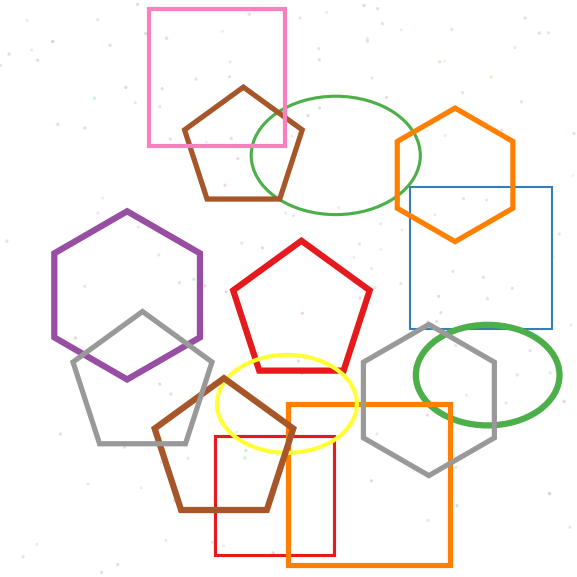[{"shape": "square", "thickness": 1.5, "radius": 0.52, "center": [0.476, 0.141]}, {"shape": "pentagon", "thickness": 3, "radius": 0.62, "center": [0.522, 0.458]}, {"shape": "square", "thickness": 1, "radius": 0.62, "center": [0.833, 0.553]}, {"shape": "oval", "thickness": 1.5, "radius": 0.73, "center": [0.581, 0.73]}, {"shape": "oval", "thickness": 3, "radius": 0.62, "center": [0.844, 0.35]}, {"shape": "hexagon", "thickness": 3, "radius": 0.73, "center": [0.22, 0.488]}, {"shape": "hexagon", "thickness": 2.5, "radius": 0.58, "center": [0.788, 0.696]}, {"shape": "square", "thickness": 2.5, "radius": 0.7, "center": [0.638, 0.16]}, {"shape": "oval", "thickness": 2, "radius": 0.61, "center": [0.497, 0.3]}, {"shape": "pentagon", "thickness": 2.5, "radius": 0.54, "center": [0.421, 0.741]}, {"shape": "pentagon", "thickness": 3, "radius": 0.63, "center": [0.388, 0.218]}, {"shape": "square", "thickness": 2, "radius": 0.59, "center": [0.376, 0.864]}, {"shape": "pentagon", "thickness": 2.5, "radius": 0.63, "center": [0.247, 0.333]}, {"shape": "hexagon", "thickness": 2.5, "radius": 0.65, "center": [0.743, 0.306]}]